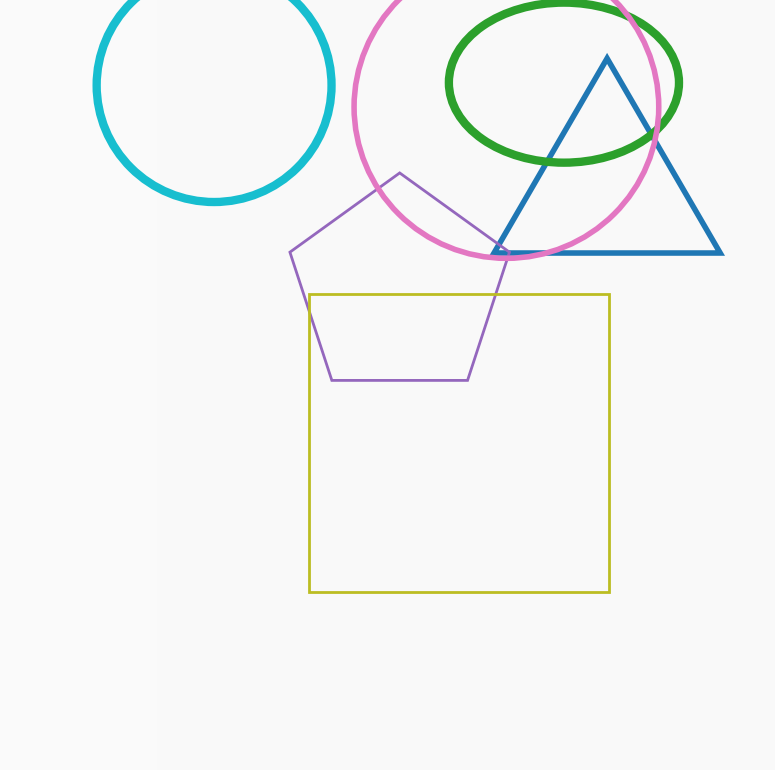[{"shape": "triangle", "thickness": 2, "radius": 0.84, "center": [0.783, 0.756]}, {"shape": "oval", "thickness": 3, "radius": 0.74, "center": [0.728, 0.893]}, {"shape": "pentagon", "thickness": 1, "radius": 0.74, "center": [0.516, 0.626]}, {"shape": "circle", "thickness": 2, "radius": 0.98, "center": [0.653, 0.861]}, {"shape": "square", "thickness": 1, "radius": 0.97, "center": [0.592, 0.425]}, {"shape": "circle", "thickness": 3, "radius": 0.76, "center": [0.276, 0.889]}]